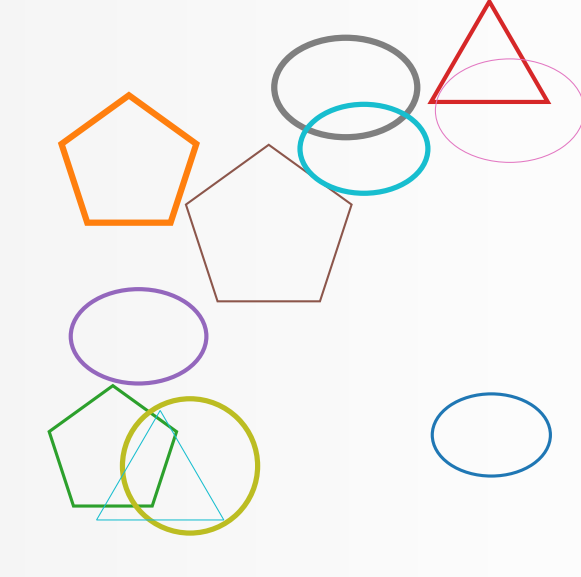[{"shape": "oval", "thickness": 1.5, "radius": 0.51, "center": [0.845, 0.246]}, {"shape": "pentagon", "thickness": 3, "radius": 0.61, "center": [0.222, 0.712]}, {"shape": "pentagon", "thickness": 1.5, "radius": 0.58, "center": [0.194, 0.216]}, {"shape": "triangle", "thickness": 2, "radius": 0.58, "center": [0.842, 0.881]}, {"shape": "oval", "thickness": 2, "radius": 0.58, "center": [0.238, 0.417]}, {"shape": "pentagon", "thickness": 1, "radius": 0.75, "center": [0.462, 0.599]}, {"shape": "oval", "thickness": 0.5, "radius": 0.64, "center": [0.877, 0.808]}, {"shape": "oval", "thickness": 3, "radius": 0.62, "center": [0.595, 0.848]}, {"shape": "circle", "thickness": 2.5, "radius": 0.58, "center": [0.327, 0.192]}, {"shape": "oval", "thickness": 2.5, "radius": 0.55, "center": [0.626, 0.741]}, {"shape": "triangle", "thickness": 0.5, "radius": 0.63, "center": [0.276, 0.162]}]